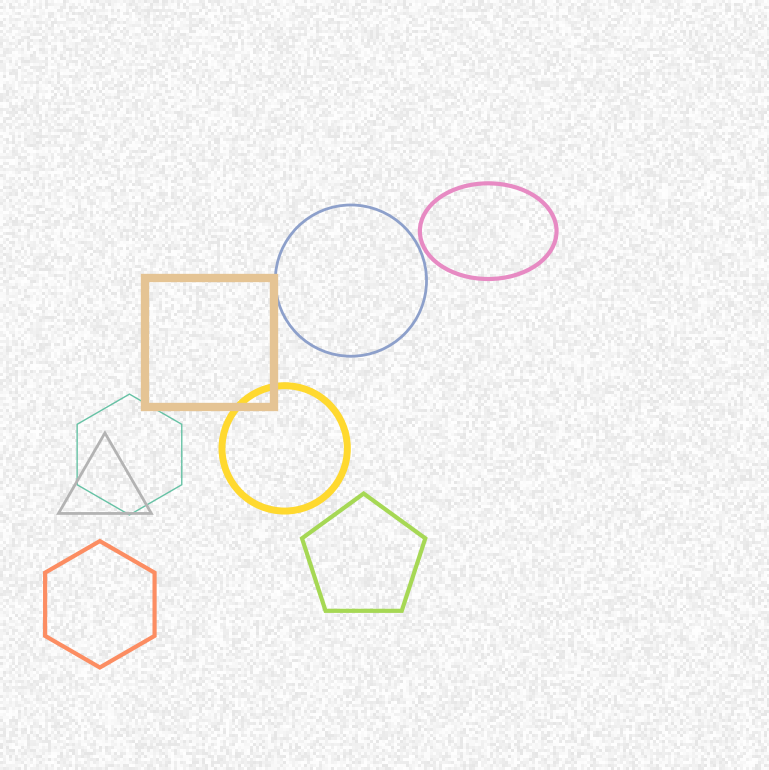[{"shape": "hexagon", "thickness": 0.5, "radius": 0.39, "center": [0.168, 0.41]}, {"shape": "hexagon", "thickness": 1.5, "radius": 0.41, "center": [0.13, 0.215]}, {"shape": "circle", "thickness": 1, "radius": 0.49, "center": [0.456, 0.636]}, {"shape": "oval", "thickness": 1.5, "radius": 0.44, "center": [0.634, 0.7]}, {"shape": "pentagon", "thickness": 1.5, "radius": 0.42, "center": [0.472, 0.275]}, {"shape": "circle", "thickness": 2.5, "radius": 0.41, "center": [0.37, 0.418]}, {"shape": "square", "thickness": 3, "radius": 0.42, "center": [0.272, 0.555]}, {"shape": "triangle", "thickness": 1, "radius": 0.35, "center": [0.136, 0.368]}]